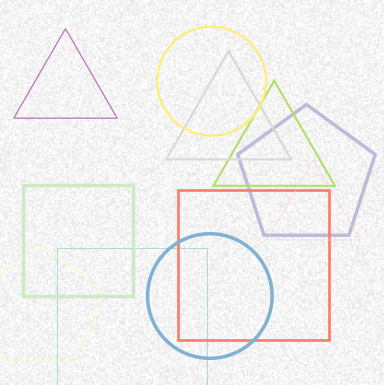[{"shape": "square", "thickness": 0.5, "radius": 0.97, "center": [0.343, 0.162]}, {"shape": "pentagon", "thickness": 0.5, "radius": 0.83, "center": [0.109, 0.196]}, {"shape": "pentagon", "thickness": 2.5, "radius": 0.94, "center": [0.796, 0.541]}, {"shape": "square", "thickness": 2, "radius": 0.98, "center": [0.658, 0.311]}, {"shape": "circle", "thickness": 2.5, "radius": 0.81, "center": [0.545, 0.231]}, {"shape": "triangle", "thickness": 1.5, "radius": 0.91, "center": [0.712, 0.608]}, {"shape": "triangle", "thickness": 0.5, "radius": 0.7, "center": [0.814, 0.446]}, {"shape": "triangle", "thickness": 1.5, "radius": 0.94, "center": [0.594, 0.68]}, {"shape": "triangle", "thickness": 1, "radius": 0.78, "center": [0.17, 0.771]}, {"shape": "square", "thickness": 2.5, "radius": 0.72, "center": [0.203, 0.375]}, {"shape": "circle", "thickness": 1.5, "radius": 0.71, "center": [0.55, 0.789]}]